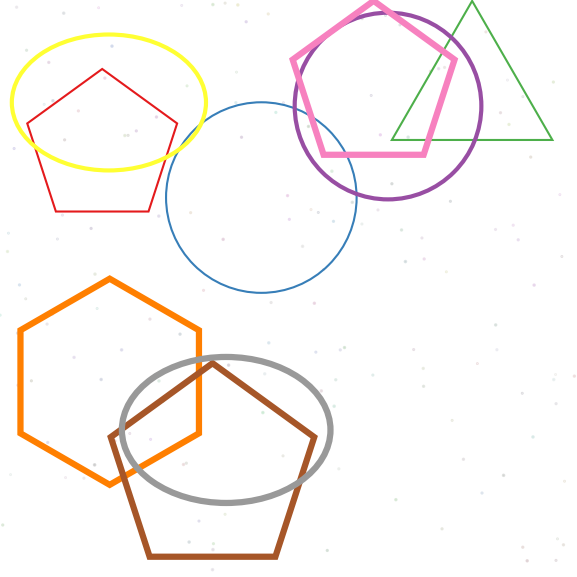[{"shape": "pentagon", "thickness": 1, "radius": 0.68, "center": [0.177, 0.743]}, {"shape": "circle", "thickness": 1, "radius": 0.82, "center": [0.453, 0.657]}, {"shape": "triangle", "thickness": 1, "radius": 0.8, "center": [0.818, 0.837]}, {"shape": "circle", "thickness": 2, "radius": 0.81, "center": [0.672, 0.816]}, {"shape": "hexagon", "thickness": 3, "radius": 0.89, "center": [0.19, 0.338]}, {"shape": "oval", "thickness": 2, "radius": 0.84, "center": [0.189, 0.822]}, {"shape": "pentagon", "thickness": 3, "radius": 0.93, "center": [0.368, 0.185]}, {"shape": "pentagon", "thickness": 3, "radius": 0.74, "center": [0.647, 0.85]}, {"shape": "oval", "thickness": 3, "radius": 0.9, "center": [0.392, 0.255]}]